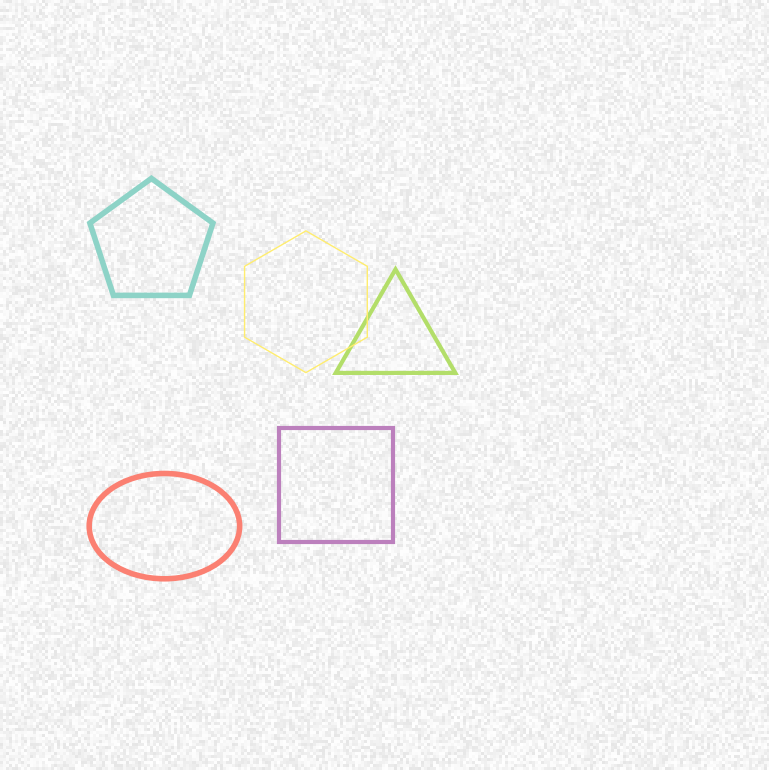[{"shape": "pentagon", "thickness": 2, "radius": 0.42, "center": [0.197, 0.684]}, {"shape": "oval", "thickness": 2, "radius": 0.49, "center": [0.214, 0.317]}, {"shape": "triangle", "thickness": 1.5, "radius": 0.45, "center": [0.514, 0.561]}, {"shape": "square", "thickness": 1.5, "radius": 0.37, "center": [0.437, 0.37]}, {"shape": "hexagon", "thickness": 0.5, "radius": 0.46, "center": [0.397, 0.608]}]